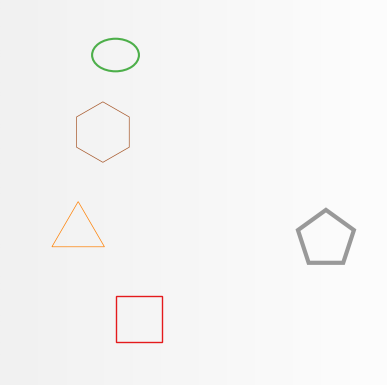[{"shape": "square", "thickness": 1, "radius": 0.3, "center": [0.359, 0.171]}, {"shape": "oval", "thickness": 1.5, "radius": 0.3, "center": [0.298, 0.857]}, {"shape": "triangle", "thickness": 0.5, "radius": 0.39, "center": [0.202, 0.398]}, {"shape": "hexagon", "thickness": 0.5, "radius": 0.39, "center": [0.266, 0.657]}, {"shape": "pentagon", "thickness": 3, "radius": 0.38, "center": [0.841, 0.379]}]